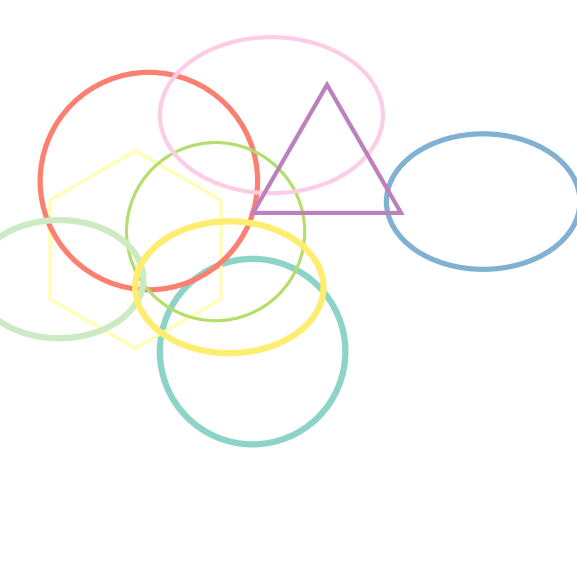[{"shape": "circle", "thickness": 3, "radius": 0.8, "center": [0.437, 0.39]}, {"shape": "hexagon", "thickness": 1.5, "radius": 0.86, "center": [0.235, 0.567]}, {"shape": "circle", "thickness": 2.5, "radius": 0.94, "center": [0.258, 0.686]}, {"shape": "oval", "thickness": 2.5, "radius": 0.84, "center": [0.837, 0.65]}, {"shape": "circle", "thickness": 1.5, "radius": 0.77, "center": [0.373, 0.598]}, {"shape": "oval", "thickness": 2, "radius": 0.97, "center": [0.47, 0.8]}, {"shape": "triangle", "thickness": 2, "radius": 0.74, "center": [0.566, 0.704]}, {"shape": "oval", "thickness": 3, "radius": 0.73, "center": [0.102, 0.516]}, {"shape": "oval", "thickness": 3, "radius": 0.82, "center": [0.397, 0.502]}]